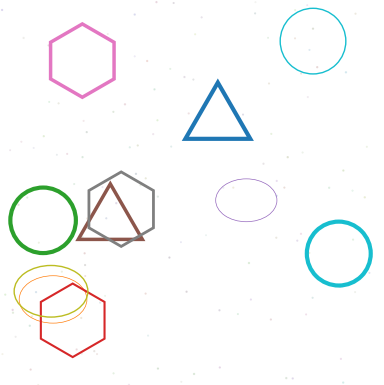[{"shape": "triangle", "thickness": 3, "radius": 0.49, "center": [0.566, 0.688]}, {"shape": "oval", "thickness": 0.5, "radius": 0.44, "center": [0.138, 0.222]}, {"shape": "circle", "thickness": 3, "radius": 0.43, "center": [0.112, 0.428]}, {"shape": "hexagon", "thickness": 1.5, "radius": 0.48, "center": [0.189, 0.168]}, {"shape": "oval", "thickness": 0.5, "radius": 0.4, "center": [0.64, 0.48]}, {"shape": "triangle", "thickness": 2.5, "radius": 0.48, "center": [0.287, 0.426]}, {"shape": "hexagon", "thickness": 2.5, "radius": 0.48, "center": [0.214, 0.843]}, {"shape": "hexagon", "thickness": 2, "radius": 0.48, "center": [0.315, 0.457]}, {"shape": "oval", "thickness": 1, "radius": 0.48, "center": [0.133, 0.243]}, {"shape": "circle", "thickness": 3, "radius": 0.41, "center": [0.88, 0.341]}, {"shape": "circle", "thickness": 1, "radius": 0.43, "center": [0.813, 0.893]}]